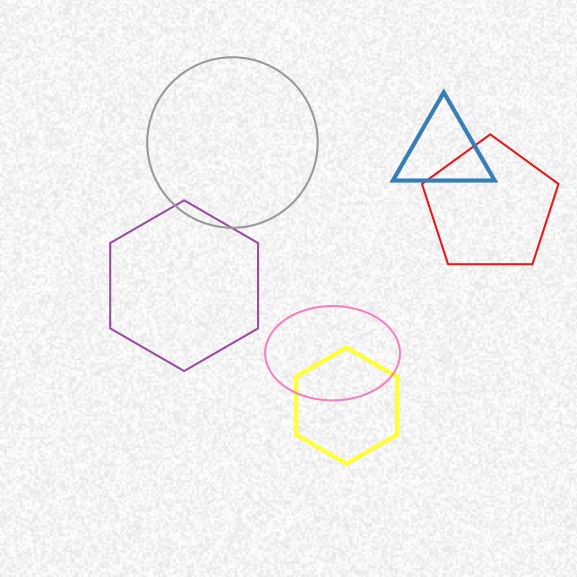[{"shape": "pentagon", "thickness": 1, "radius": 0.62, "center": [0.849, 0.642]}, {"shape": "triangle", "thickness": 2, "radius": 0.51, "center": [0.768, 0.737]}, {"shape": "hexagon", "thickness": 1, "radius": 0.74, "center": [0.319, 0.504]}, {"shape": "hexagon", "thickness": 2, "radius": 0.5, "center": [0.6, 0.297]}, {"shape": "oval", "thickness": 1, "radius": 0.58, "center": [0.576, 0.388]}, {"shape": "circle", "thickness": 1, "radius": 0.74, "center": [0.402, 0.752]}]